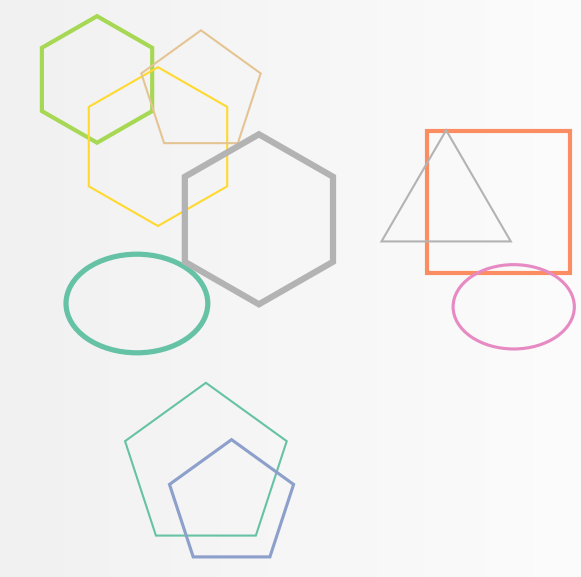[{"shape": "pentagon", "thickness": 1, "radius": 0.73, "center": [0.354, 0.19]}, {"shape": "oval", "thickness": 2.5, "radius": 0.61, "center": [0.236, 0.474]}, {"shape": "square", "thickness": 2, "radius": 0.62, "center": [0.857, 0.65]}, {"shape": "pentagon", "thickness": 1.5, "radius": 0.56, "center": [0.398, 0.126]}, {"shape": "oval", "thickness": 1.5, "radius": 0.52, "center": [0.884, 0.468]}, {"shape": "hexagon", "thickness": 2, "radius": 0.55, "center": [0.167, 0.862]}, {"shape": "hexagon", "thickness": 1, "radius": 0.69, "center": [0.272, 0.745]}, {"shape": "pentagon", "thickness": 1, "radius": 0.54, "center": [0.346, 0.839]}, {"shape": "hexagon", "thickness": 3, "radius": 0.74, "center": [0.445, 0.619]}, {"shape": "triangle", "thickness": 1, "radius": 0.64, "center": [0.768, 0.645]}]